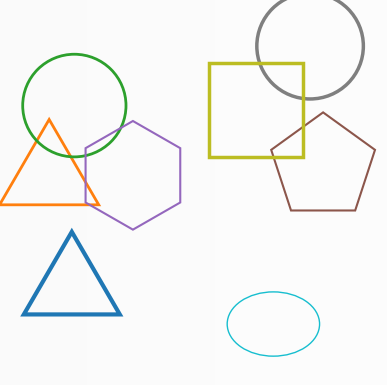[{"shape": "triangle", "thickness": 3, "radius": 0.71, "center": [0.185, 0.255]}, {"shape": "triangle", "thickness": 2, "radius": 0.74, "center": [0.127, 0.542]}, {"shape": "circle", "thickness": 2, "radius": 0.67, "center": [0.192, 0.726]}, {"shape": "hexagon", "thickness": 1.5, "radius": 0.71, "center": [0.343, 0.545]}, {"shape": "pentagon", "thickness": 1.5, "radius": 0.7, "center": [0.834, 0.567]}, {"shape": "circle", "thickness": 2.5, "radius": 0.69, "center": [0.8, 0.88]}, {"shape": "square", "thickness": 2.5, "radius": 0.61, "center": [0.66, 0.714]}, {"shape": "oval", "thickness": 1, "radius": 0.6, "center": [0.705, 0.158]}]